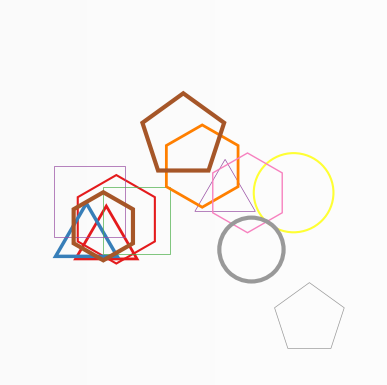[{"shape": "triangle", "thickness": 2, "radius": 0.46, "center": [0.274, 0.373]}, {"shape": "hexagon", "thickness": 1.5, "radius": 0.57, "center": [0.3, 0.43]}, {"shape": "triangle", "thickness": 2.5, "radius": 0.46, "center": [0.223, 0.38]}, {"shape": "square", "thickness": 0.5, "radius": 0.43, "center": [0.352, 0.428]}, {"shape": "square", "thickness": 0.5, "radius": 0.46, "center": [0.23, 0.477]}, {"shape": "triangle", "thickness": 0.5, "radius": 0.45, "center": [0.581, 0.496]}, {"shape": "hexagon", "thickness": 2, "radius": 0.53, "center": [0.522, 0.569]}, {"shape": "circle", "thickness": 1.5, "radius": 0.51, "center": [0.758, 0.499]}, {"shape": "hexagon", "thickness": 3, "radius": 0.44, "center": [0.267, 0.412]}, {"shape": "pentagon", "thickness": 3, "radius": 0.55, "center": [0.473, 0.647]}, {"shape": "hexagon", "thickness": 1, "radius": 0.52, "center": [0.639, 0.499]}, {"shape": "pentagon", "thickness": 0.5, "radius": 0.47, "center": [0.798, 0.171]}, {"shape": "circle", "thickness": 3, "radius": 0.41, "center": [0.649, 0.352]}]